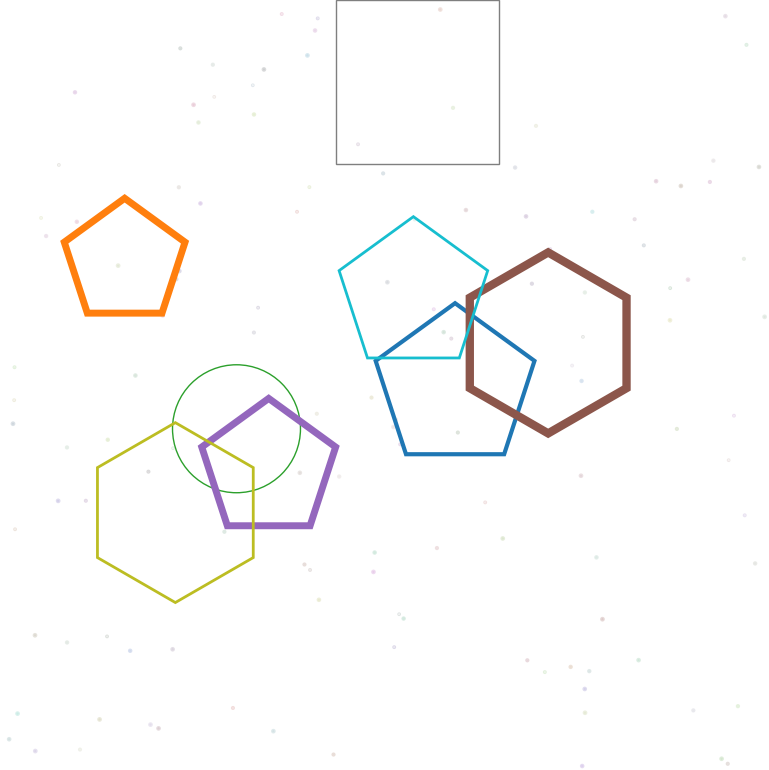[{"shape": "pentagon", "thickness": 1.5, "radius": 0.54, "center": [0.591, 0.498]}, {"shape": "pentagon", "thickness": 2.5, "radius": 0.41, "center": [0.162, 0.66]}, {"shape": "circle", "thickness": 0.5, "radius": 0.42, "center": [0.307, 0.443]}, {"shape": "pentagon", "thickness": 2.5, "radius": 0.46, "center": [0.349, 0.391]}, {"shape": "hexagon", "thickness": 3, "radius": 0.59, "center": [0.712, 0.555]}, {"shape": "square", "thickness": 0.5, "radius": 0.53, "center": [0.542, 0.893]}, {"shape": "hexagon", "thickness": 1, "radius": 0.58, "center": [0.228, 0.334]}, {"shape": "pentagon", "thickness": 1, "radius": 0.51, "center": [0.537, 0.617]}]